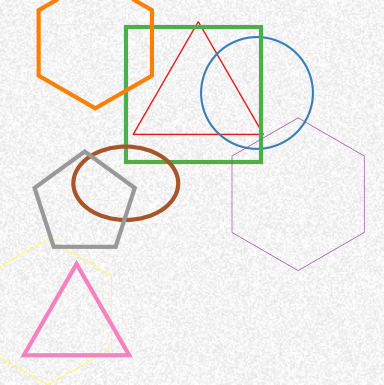[{"shape": "triangle", "thickness": 1, "radius": 0.98, "center": [0.515, 0.749]}, {"shape": "circle", "thickness": 1.5, "radius": 0.73, "center": [0.668, 0.759]}, {"shape": "square", "thickness": 3, "radius": 0.88, "center": [0.502, 0.755]}, {"shape": "hexagon", "thickness": 0.5, "radius": 0.99, "center": [0.774, 0.496]}, {"shape": "hexagon", "thickness": 3, "radius": 0.85, "center": [0.248, 0.888]}, {"shape": "hexagon", "thickness": 0.5, "radius": 0.95, "center": [0.125, 0.19]}, {"shape": "oval", "thickness": 3, "radius": 0.68, "center": [0.327, 0.524]}, {"shape": "triangle", "thickness": 3, "radius": 0.79, "center": [0.199, 0.156]}, {"shape": "pentagon", "thickness": 3, "radius": 0.68, "center": [0.22, 0.47]}]